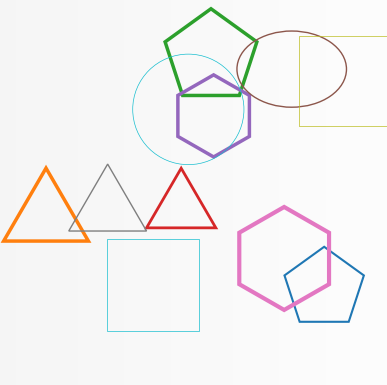[{"shape": "pentagon", "thickness": 1.5, "radius": 0.54, "center": [0.837, 0.251]}, {"shape": "triangle", "thickness": 2.5, "radius": 0.63, "center": [0.119, 0.437]}, {"shape": "pentagon", "thickness": 2.5, "radius": 0.62, "center": [0.545, 0.853]}, {"shape": "triangle", "thickness": 2, "radius": 0.52, "center": [0.468, 0.46]}, {"shape": "hexagon", "thickness": 2.5, "radius": 0.53, "center": [0.551, 0.699]}, {"shape": "oval", "thickness": 1, "radius": 0.71, "center": [0.753, 0.82]}, {"shape": "hexagon", "thickness": 3, "radius": 0.67, "center": [0.733, 0.329]}, {"shape": "triangle", "thickness": 1, "radius": 0.58, "center": [0.278, 0.458]}, {"shape": "square", "thickness": 0.5, "radius": 0.58, "center": [0.887, 0.79]}, {"shape": "square", "thickness": 0.5, "radius": 0.6, "center": [0.395, 0.26]}, {"shape": "circle", "thickness": 0.5, "radius": 0.72, "center": [0.486, 0.716]}]